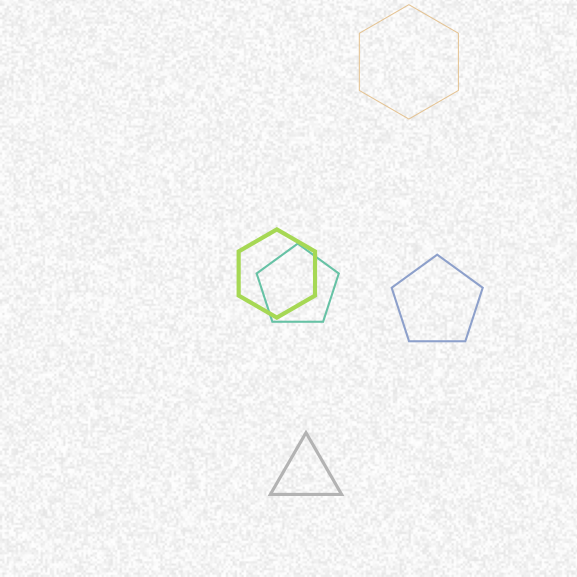[{"shape": "pentagon", "thickness": 1, "radius": 0.37, "center": [0.516, 0.503]}, {"shape": "pentagon", "thickness": 1, "radius": 0.41, "center": [0.757, 0.475]}, {"shape": "hexagon", "thickness": 2, "radius": 0.38, "center": [0.479, 0.526]}, {"shape": "hexagon", "thickness": 0.5, "radius": 0.5, "center": [0.708, 0.892]}, {"shape": "triangle", "thickness": 1.5, "radius": 0.36, "center": [0.53, 0.179]}]